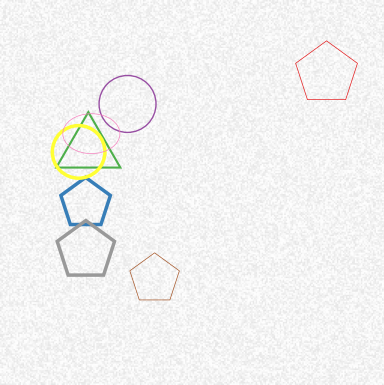[{"shape": "pentagon", "thickness": 0.5, "radius": 0.42, "center": [0.848, 0.809]}, {"shape": "pentagon", "thickness": 2.5, "radius": 0.34, "center": [0.222, 0.471]}, {"shape": "triangle", "thickness": 1.5, "radius": 0.48, "center": [0.229, 0.613]}, {"shape": "circle", "thickness": 1, "radius": 0.37, "center": [0.331, 0.73]}, {"shape": "circle", "thickness": 2.5, "radius": 0.34, "center": [0.204, 0.606]}, {"shape": "pentagon", "thickness": 0.5, "radius": 0.34, "center": [0.402, 0.276]}, {"shape": "oval", "thickness": 0.5, "radius": 0.37, "center": [0.237, 0.653]}, {"shape": "pentagon", "thickness": 2.5, "radius": 0.39, "center": [0.223, 0.349]}]